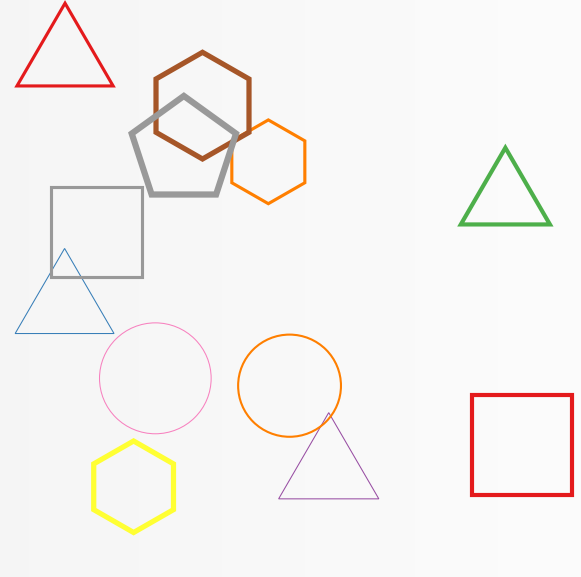[{"shape": "square", "thickness": 2, "radius": 0.43, "center": [0.898, 0.229]}, {"shape": "triangle", "thickness": 1.5, "radius": 0.48, "center": [0.112, 0.898]}, {"shape": "triangle", "thickness": 0.5, "radius": 0.49, "center": [0.111, 0.471]}, {"shape": "triangle", "thickness": 2, "radius": 0.44, "center": [0.869, 0.655]}, {"shape": "triangle", "thickness": 0.5, "radius": 0.5, "center": [0.566, 0.185]}, {"shape": "hexagon", "thickness": 1.5, "radius": 0.36, "center": [0.462, 0.719]}, {"shape": "circle", "thickness": 1, "radius": 0.44, "center": [0.498, 0.331]}, {"shape": "hexagon", "thickness": 2.5, "radius": 0.4, "center": [0.23, 0.156]}, {"shape": "hexagon", "thickness": 2.5, "radius": 0.46, "center": [0.348, 0.816]}, {"shape": "circle", "thickness": 0.5, "radius": 0.48, "center": [0.267, 0.344]}, {"shape": "pentagon", "thickness": 3, "radius": 0.47, "center": [0.316, 0.739]}, {"shape": "square", "thickness": 1.5, "radius": 0.39, "center": [0.166, 0.598]}]